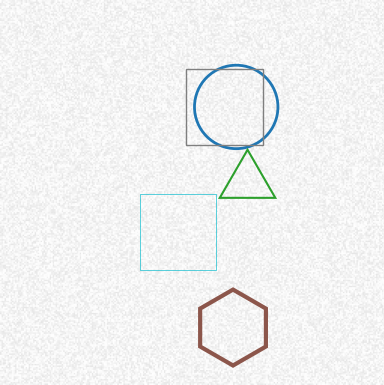[{"shape": "circle", "thickness": 2, "radius": 0.54, "center": [0.614, 0.722]}, {"shape": "triangle", "thickness": 1.5, "radius": 0.42, "center": [0.643, 0.528]}, {"shape": "hexagon", "thickness": 3, "radius": 0.49, "center": [0.605, 0.149]}, {"shape": "square", "thickness": 1, "radius": 0.49, "center": [0.583, 0.721]}, {"shape": "square", "thickness": 0.5, "radius": 0.49, "center": [0.463, 0.398]}]